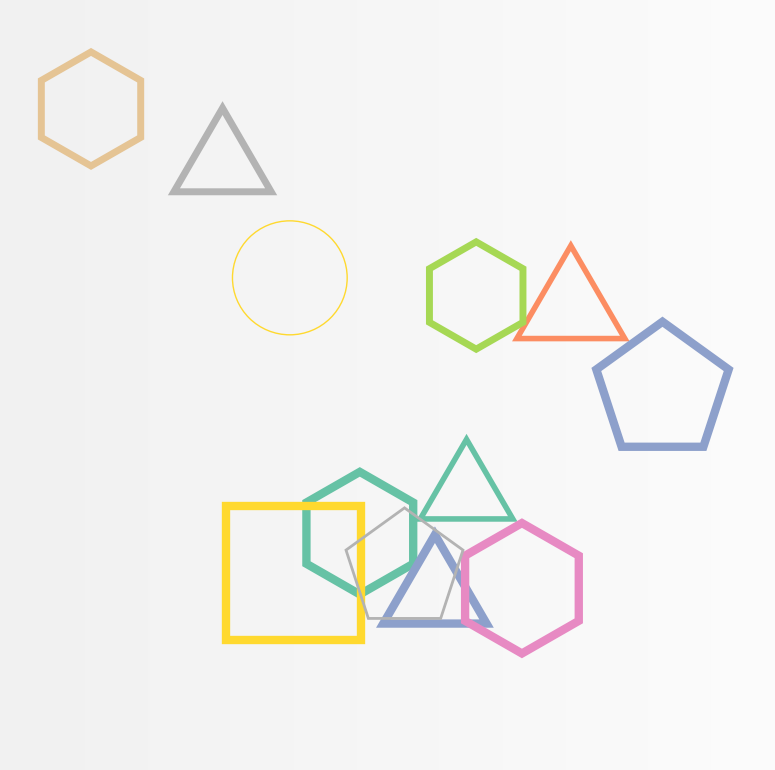[{"shape": "hexagon", "thickness": 3, "radius": 0.4, "center": [0.464, 0.308]}, {"shape": "triangle", "thickness": 2, "radius": 0.34, "center": [0.602, 0.36]}, {"shape": "triangle", "thickness": 2, "radius": 0.4, "center": [0.737, 0.601]}, {"shape": "triangle", "thickness": 3, "radius": 0.38, "center": [0.561, 0.229]}, {"shape": "pentagon", "thickness": 3, "radius": 0.45, "center": [0.855, 0.492]}, {"shape": "hexagon", "thickness": 3, "radius": 0.42, "center": [0.673, 0.236]}, {"shape": "hexagon", "thickness": 2.5, "radius": 0.35, "center": [0.614, 0.616]}, {"shape": "circle", "thickness": 0.5, "radius": 0.37, "center": [0.374, 0.639]}, {"shape": "square", "thickness": 3, "radius": 0.44, "center": [0.378, 0.255]}, {"shape": "hexagon", "thickness": 2.5, "radius": 0.37, "center": [0.117, 0.859]}, {"shape": "triangle", "thickness": 2.5, "radius": 0.36, "center": [0.287, 0.787]}, {"shape": "pentagon", "thickness": 1, "radius": 0.4, "center": [0.522, 0.261]}]